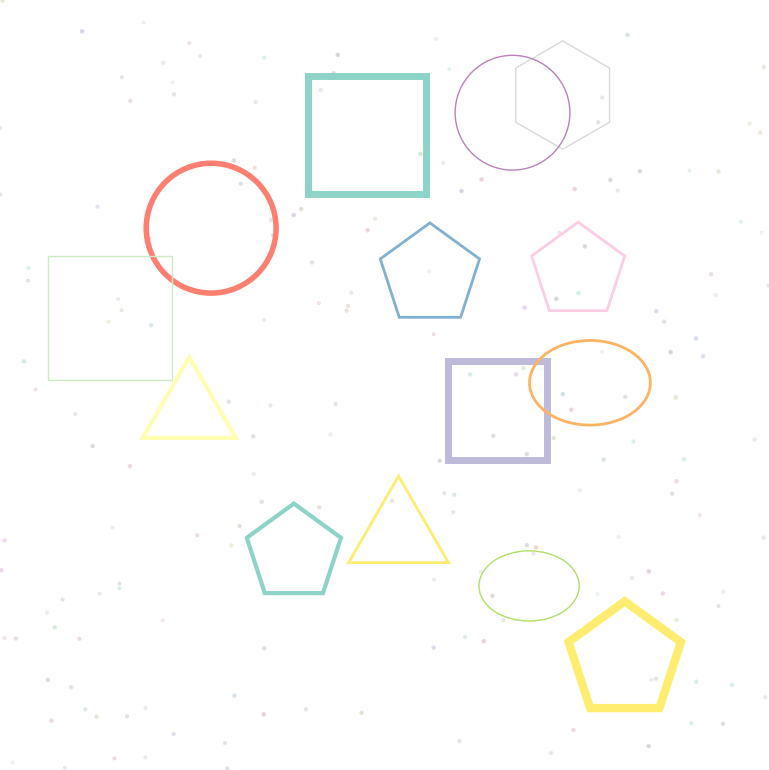[{"shape": "pentagon", "thickness": 1.5, "radius": 0.32, "center": [0.382, 0.282]}, {"shape": "square", "thickness": 2.5, "radius": 0.38, "center": [0.476, 0.825]}, {"shape": "triangle", "thickness": 1.5, "radius": 0.35, "center": [0.246, 0.466]}, {"shape": "square", "thickness": 2.5, "radius": 0.32, "center": [0.646, 0.467]}, {"shape": "circle", "thickness": 2, "radius": 0.42, "center": [0.274, 0.704]}, {"shape": "pentagon", "thickness": 1, "radius": 0.34, "center": [0.558, 0.643]}, {"shape": "oval", "thickness": 1, "radius": 0.39, "center": [0.766, 0.503]}, {"shape": "oval", "thickness": 0.5, "radius": 0.33, "center": [0.687, 0.239]}, {"shape": "pentagon", "thickness": 1, "radius": 0.32, "center": [0.751, 0.648]}, {"shape": "hexagon", "thickness": 0.5, "radius": 0.35, "center": [0.731, 0.876]}, {"shape": "circle", "thickness": 0.5, "radius": 0.37, "center": [0.666, 0.854]}, {"shape": "square", "thickness": 0.5, "radius": 0.4, "center": [0.143, 0.587]}, {"shape": "pentagon", "thickness": 3, "radius": 0.38, "center": [0.811, 0.142]}, {"shape": "triangle", "thickness": 1, "radius": 0.37, "center": [0.518, 0.307]}]